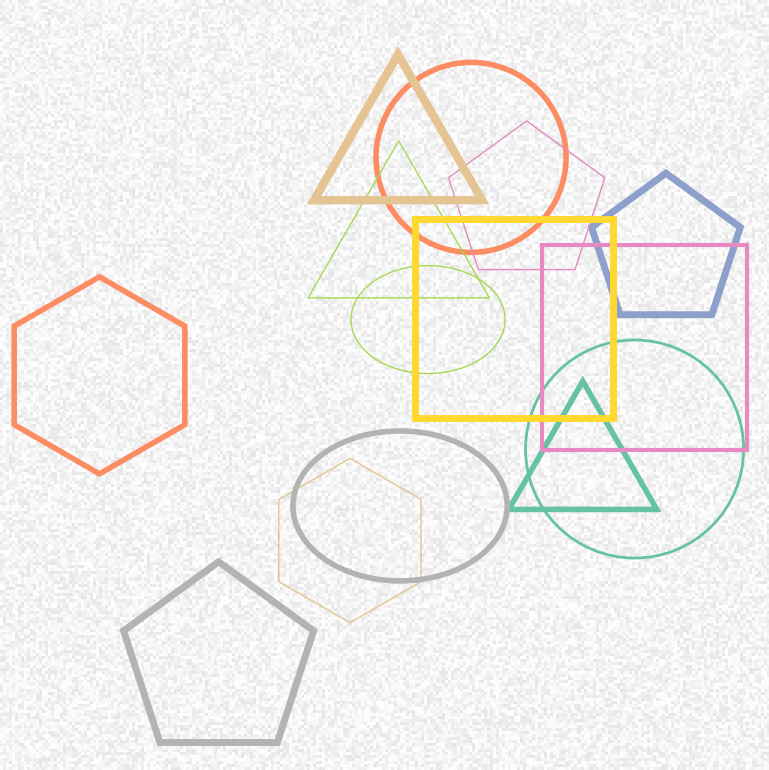[{"shape": "circle", "thickness": 1, "radius": 0.71, "center": [0.824, 0.417]}, {"shape": "triangle", "thickness": 2, "radius": 0.55, "center": [0.757, 0.394]}, {"shape": "hexagon", "thickness": 2, "radius": 0.64, "center": [0.129, 0.513]}, {"shape": "circle", "thickness": 2, "radius": 0.62, "center": [0.612, 0.796]}, {"shape": "pentagon", "thickness": 2.5, "radius": 0.51, "center": [0.865, 0.673]}, {"shape": "pentagon", "thickness": 0.5, "radius": 0.53, "center": [0.684, 0.736]}, {"shape": "square", "thickness": 1.5, "radius": 0.66, "center": [0.837, 0.549]}, {"shape": "oval", "thickness": 0.5, "radius": 0.5, "center": [0.556, 0.585]}, {"shape": "triangle", "thickness": 0.5, "radius": 0.68, "center": [0.518, 0.681]}, {"shape": "square", "thickness": 2.5, "radius": 0.64, "center": [0.667, 0.586]}, {"shape": "triangle", "thickness": 3, "radius": 0.63, "center": [0.517, 0.803]}, {"shape": "hexagon", "thickness": 0.5, "radius": 0.53, "center": [0.454, 0.298]}, {"shape": "oval", "thickness": 2, "radius": 0.7, "center": [0.52, 0.343]}, {"shape": "pentagon", "thickness": 2.5, "radius": 0.65, "center": [0.284, 0.141]}]